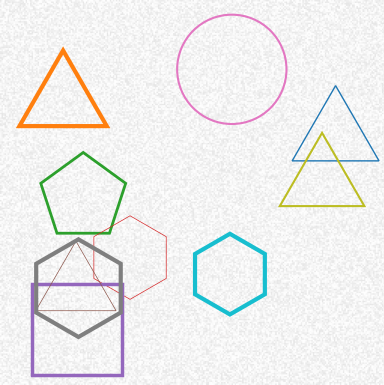[{"shape": "triangle", "thickness": 1, "radius": 0.65, "center": [0.872, 0.647]}, {"shape": "triangle", "thickness": 3, "radius": 0.65, "center": [0.164, 0.738]}, {"shape": "pentagon", "thickness": 2, "radius": 0.58, "center": [0.216, 0.488]}, {"shape": "hexagon", "thickness": 0.5, "radius": 0.54, "center": [0.338, 0.331]}, {"shape": "square", "thickness": 2.5, "radius": 0.59, "center": [0.2, 0.145]}, {"shape": "triangle", "thickness": 0.5, "radius": 0.6, "center": [0.197, 0.253]}, {"shape": "circle", "thickness": 1.5, "radius": 0.71, "center": [0.602, 0.82]}, {"shape": "hexagon", "thickness": 3, "radius": 0.63, "center": [0.204, 0.252]}, {"shape": "triangle", "thickness": 1.5, "radius": 0.63, "center": [0.837, 0.528]}, {"shape": "hexagon", "thickness": 3, "radius": 0.52, "center": [0.597, 0.288]}]